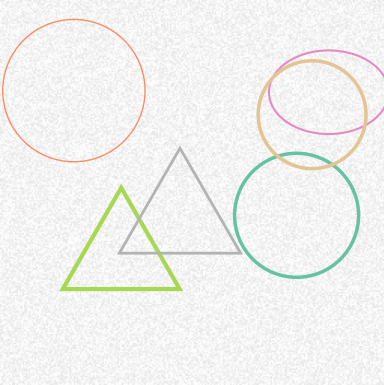[{"shape": "circle", "thickness": 2.5, "radius": 0.81, "center": [0.77, 0.441]}, {"shape": "circle", "thickness": 1, "radius": 0.92, "center": [0.192, 0.765]}, {"shape": "oval", "thickness": 1.5, "radius": 0.78, "center": [0.854, 0.76]}, {"shape": "triangle", "thickness": 3, "radius": 0.88, "center": [0.315, 0.337]}, {"shape": "circle", "thickness": 2.5, "radius": 0.7, "center": [0.811, 0.702]}, {"shape": "triangle", "thickness": 2, "radius": 0.91, "center": [0.467, 0.433]}]